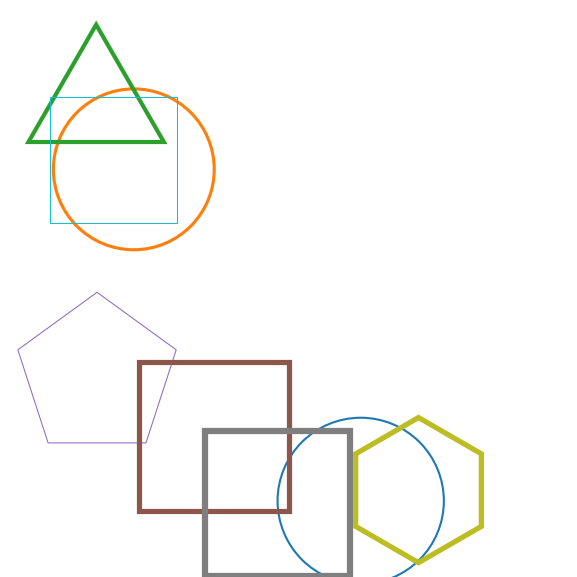[{"shape": "circle", "thickness": 1, "radius": 0.72, "center": [0.625, 0.132]}, {"shape": "circle", "thickness": 1.5, "radius": 0.7, "center": [0.232, 0.706]}, {"shape": "triangle", "thickness": 2, "radius": 0.68, "center": [0.166, 0.821]}, {"shape": "pentagon", "thickness": 0.5, "radius": 0.72, "center": [0.168, 0.349]}, {"shape": "square", "thickness": 2.5, "radius": 0.65, "center": [0.37, 0.243]}, {"shape": "square", "thickness": 3, "radius": 0.63, "center": [0.481, 0.128]}, {"shape": "hexagon", "thickness": 2.5, "radius": 0.63, "center": [0.725, 0.15]}, {"shape": "square", "thickness": 0.5, "radius": 0.55, "center": [0.196, 0.722]}]